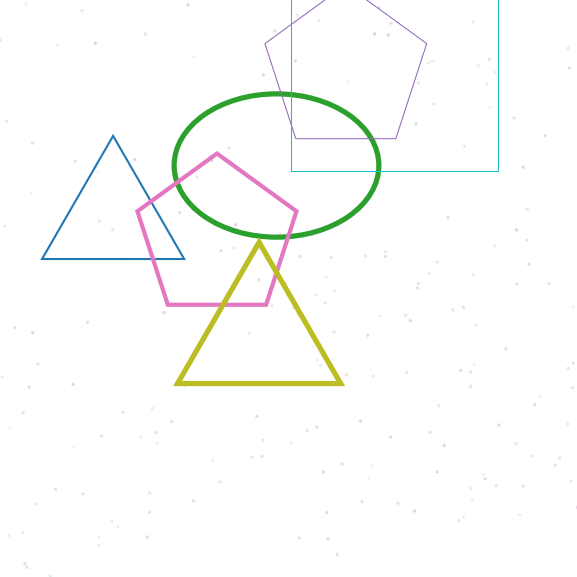[{"shape": "triangle", "thickness": 1, "radius": 0.71, "center": [0.196, 0.622]}, {"shape": "oval", "thickness": 2.5, "radius": 0.89, "center": [0.479, 0.713]}, {"shape": "pentagon", "thickness": 0.5, "radius": 0.74, "center": [0.599, 0.878]}, {"shape": "pentagon", "thickness": 2, "radius": 0.72, "center": [0.376, 0.589]}, {"shape": "triangle", "thickness": 2.5, "radius": 0.82, "center": [0.449, 0.417]}, {"shape": "square", "thickness": 0.5, "radius": 0.9, "center": [0.683, 0.882]}]